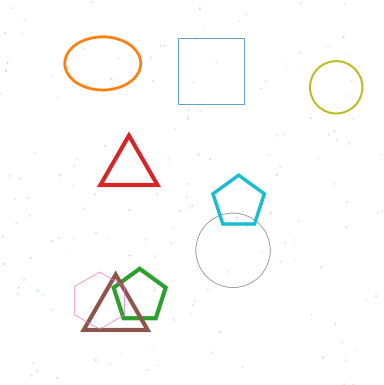[{"shape": "square", "thickness": 0.5, "radius": 0.43, "center": [0.548, 0.816]}, {"shape": "oval", "thickness": 2, "radius": 0.49, "center": [0.267, 0.835]}, {"shape": "pentagon", "thickness": 3, "radius": 0.36, "center": [0.363, 0.231]}, {"shape": "triangle", "thickness": 3, "radius": 0.43, "center": [0.335, 0.562]}, {"shape": "triangle", "thickness": 3, "radius": 0.48, "center": [0.3, 0.191]}, {"shape": "hexagon", "thickness": 0.5, "radius": 0.37, "center": [0.259, 0.219]}, {"shape": "circle", "thickness": 0.5, "radius": 0.48, "center": [0.605, 0.35]}, {"shape": "circle", "thickness": 1.5, "radius": 0.34, "center": [0.873, 0.773]}, {"shape": "pentagon", "thickness": 2.5, "radius": 0.35, "center": [0.62, 0.475]}]